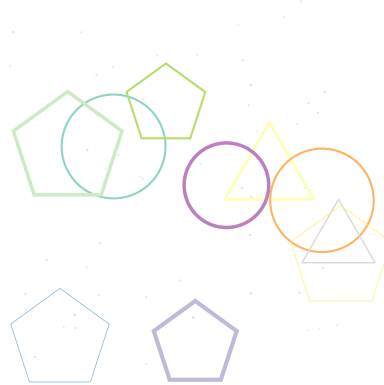[{"shape": "circle", "thickness": 1.5, "radius": 0.67, "center": [0.295, 0.62]}, {"shape": "triangle", "thickness": 2, "radius": 0.67, "center": [0.7, 0.549]}, {"shape": "pentagon", "thickness": 3, "radius": 0.57, "center": [0.507, 0.105]}, {"shape": "pentagon", "thickness": 0.5, "radius": 0.67, "center": [0.156, 0.117]}, {"shape": "circle", "thickness": 1.5, "radius": 0.67, "center": [0.836, 0.48]}, {"shape": "pentagon", "thickness": 1.5, "radius": 0.54, "center": [0.431, 0.728]}, {"shape": "triangle", "thickness": 1, "radius": 0.55, "center": [0.879, 0.372]}, {"shape": "circle", "thickness": 2.5, "radius": 0.55, "center": [0.588, 0.519]}, {"shape": "pentagon", "thickness": 2.5, "radius": 0.74, "center": [0.176, 0.614]}, {"shape": "pentagon", "thickness": 0.5, "radius": 0.69, "center": [0.885, 0.329]}]